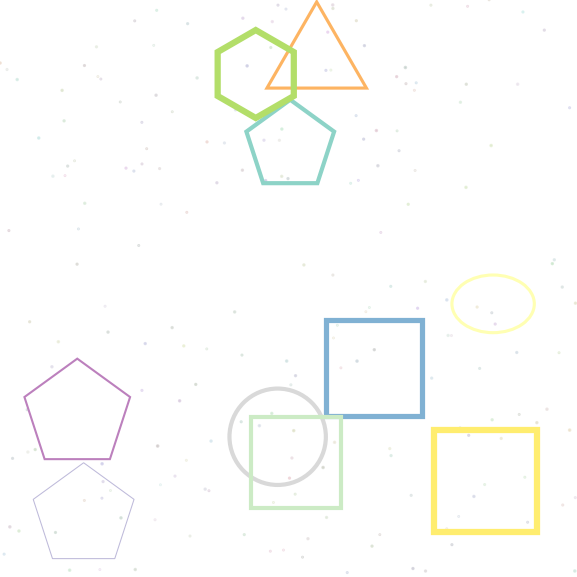[{"shape": "pentagon", "thickness": 2, "radius": 0.4, "center": [0.503, 0.747]}, {"shape": "oval", "thickness": 1.5, "radius": 0.36, "center": [0.854, 0.473]}, {"shape": "pentagon", "thickness": 0.5, "radius": 0.46, "center": [0.145, 0.106]}, {"shape": "square", "thickness": 2.5, "radius": 0.42, "center": [0.647, 0.362]}, {"shape": "triangle", "thickness": 1.5, "radius": 0.5, "center": [0.548, 0.896]}, {"shape": "hexagon", "thickness": 3, "radius": 0.38, "center": [0.443, 0.871]}, {"shape": "circle", "thickness": 2, "radius": 0.42, "center": [0.481, 0.243]}, {"shape": "pentagon", "thickness": 1, "radius": 0.48, "center": [0.134, 0.282]}, {"shape": "square", "thickness": 2, "radius": 0.39, "center": [0.513, 0.198]}, {"shape": "square", "thickness": 3, "radius": 0.44, "center": [0.84, 0.166]}]